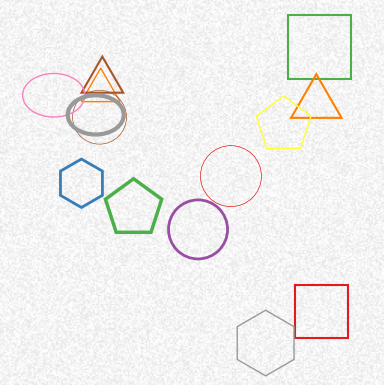[{"shape": "circle", "thickness": 0.5, "radius": 0.4, "center": [0.6, 0.543]}, {"shape": "square", "thickness": 1.5, "radius": 0.35, "center": [0.834, 0.192]}, {"shape": "hexagon", "thickness": 2, "radius": 0.31, "center": [0.212, 0.524]}, {"shape": "square", "thickness": 1.5, "radius": 0.41, "center": [0.83, 0.878]}, {"shape": "pentagon", "thickness": 2.5, "radius": 0.38, "center": [0.347, 0.459]}, {"shape": "circle", "thickness": 2, "radius": 0.38, "center": [0.514, 0.404]}, {"shape": "triangle", "thickness": 1, "radius": 0.29, "center": [0.262, 0.765]}, {"shape": "triangle", "thickness": 1.5, "radius": 0.38, "center": [0.822, 0.732]}, {"shape": "pentagon", "thickness": 1, "radius": 0.37, "center": [0.737, 0.675]}, {"shape": "triangle", "thickness": 1.5, "radius": 0.31, "center": [0.266, 0.79]}, {"shape": "circle", "thickness": 0.5, "radius": 0.35, "center": [0.259, 0.696]}, {"shape": "oval", "thickness": 1, "radius": 0.4, "center": [0.14, 0.753]}, {"shape": "hexagon", "thickness": 1, "radius": 0.43, "center": [0.69, 0.109]}, {"shape": "oval", "thickness": 3, "radius": 0.36, "center": [0.249, 0.702]}]